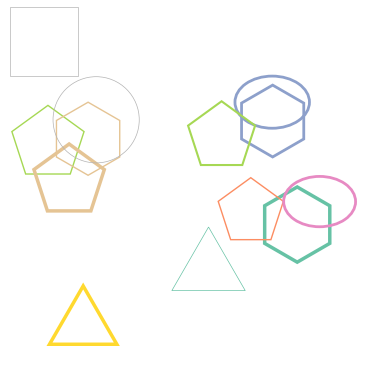[{"shape": "hexagon", "thickness": 2.5, "radius": 0.49, "center": [0.772, 0.417]}, {"shape": "triangle", "thickness": 0.5, "radius": 0.55, "center": [0.542, 0.3]}, {"shape": "pentagon", "thickness": 1, "radius": 0.44, "center": [0.651, 0.449]}, {"shape": "oval", "thickness": 2, "radius": 0.48, "center": [0.707, 0.735]}, {"shape": "hexagon", "thickness": 2, "radius": 0.47, "center": [0.708, 0.686]}, {"shape": "oval", "thickness": 2, "radius": 0.47, "center": [0.83, 0.476]}, {"shape": "pentagon", "thickness": 1.5, "radius": 0.46, "center": [0.576, 0.645]}, {"shape": "pentagon", "thickness": 1, "radius": 0.49, "center": [0.125, 0.628]}, {"shape": "triangle", "thickness": 2.5, "radius": 0.5, "center": [0.216, 0.156]}, {"shape": "pentagon", "thickness": 2.5, "radius": 0.48, "center": [0.18, 0.53]}, {"shape": "hexagon", "thickness": 1, "radius": 0.47, "center": [0.229, 0.64]}, {"shape": "square", "thickness": 0.5, "radius": 0.44, "center": [0.115, 0.892]}, {"shape": "circle", "thickness": 0.5, "radius": 0.56, "center": [0.25, 0.689]}]